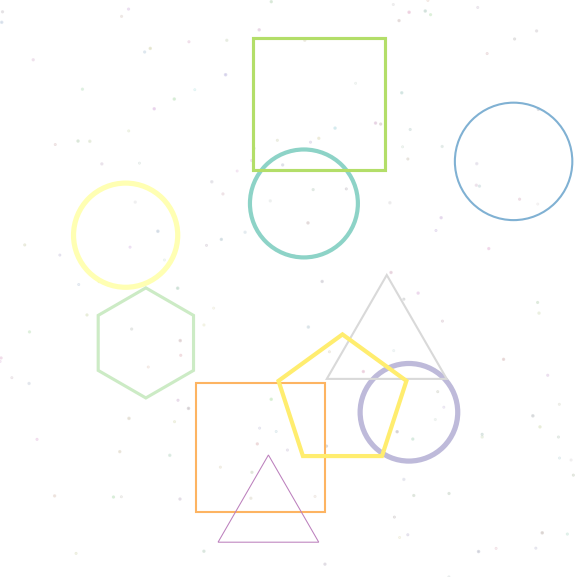[{"shape": "circle", "thickness": 2, "radius": 0.47, "center": [0.526, 0.647]}, {"shape": "circle", "thickness": 2.5, "radius": 0.45, "center": [0.218, 0.592]}, {"shape": "circle", "thickness": 2.5, "radius": 0.42, "center": [0.708, 0.285]}, {"shape": "circle", "thickness": 1, "radius": 0.51, "center": [0.889, 0.72]}, {"shape": "square", "thickness": 1, "radius": 0.56, "center": [0.45, 0.224]}, {"shape": "square", "thickness": 1.5, "radius": 0.57, "center": [0.552, 0.818]}, {"shape": "triangle", "thickness": 1, "radius": 0.6, "center": [0.67, 0.403]}, {"shape": "triangle", "thickness": 0.5, "radius": 0.5, "center": [0.465, 0.111]}, {"shape": "hexagon", "thickness": 1.5, "radius": 0.48, "center": [0.253, 0.405]}, {"shape": "pentagon", "thickness": 2, "radius": 0.58, "center": [0.593, 0.304]}]